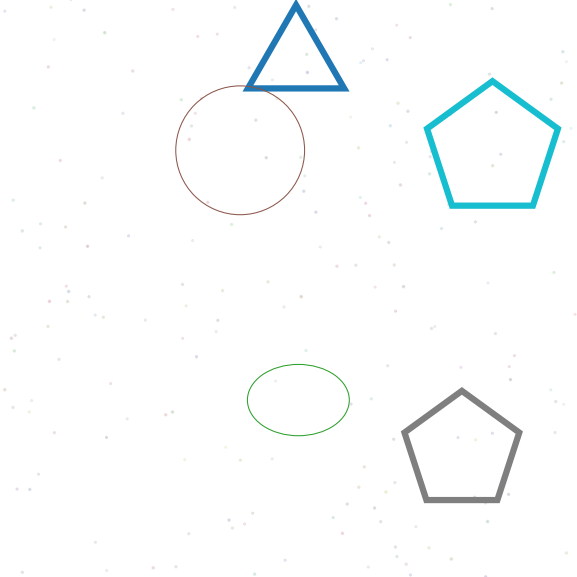[{"shape": "triangle", "thickness": 3, "radius": 0.48, "center": [0.513, 0.894]}, {"shape": "oval", "thickness": 0.5, "radius": 0.44, "center": [0.517, 0.306]}, {"shape": "circle", "thickness": 0.5, "radius": 0.56, "center": [0.416, 0.739]}, {"shape": "pentagon", "thickness": 3, "radius": 0.52, "center": [0.8, 0.218]}, {"shape": "pentagon", "thickness": 3, "radius": 0.6, "center": [0.853, 0.739]}]